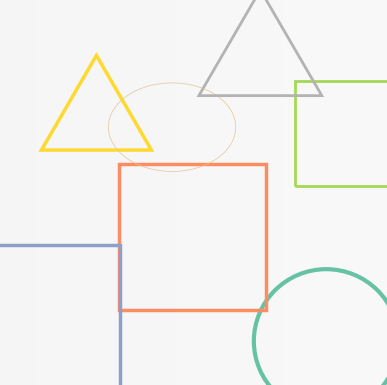[{"shape": "circle", "thickness": 3, "radius": 0.93, "center": [0.842, 0.114]}, {"shape": "square", "thickness": 2.5, "radius": 0.95, "center": [0.497, 0.385]}, {"shape": "square", "thickness": 2.5, "radius": 0.95, "center": [0.12, 0.173]}, {"shape": "square", "thickness": 2, "radius": 0.68, "center": [0.896, 0.654]}, {"shape": "triangle", "thickness": 2.5, "radius": 0.82, "center": [0.249, 0.692]}, {"shape": "oval", "thickness": 0.5, "radius": 0.82, "center": [0.444, 0.67]}, {"shape": "triangle", "thickness": 2, "radius": 0.92, "center": [0.672, 0.843]}]